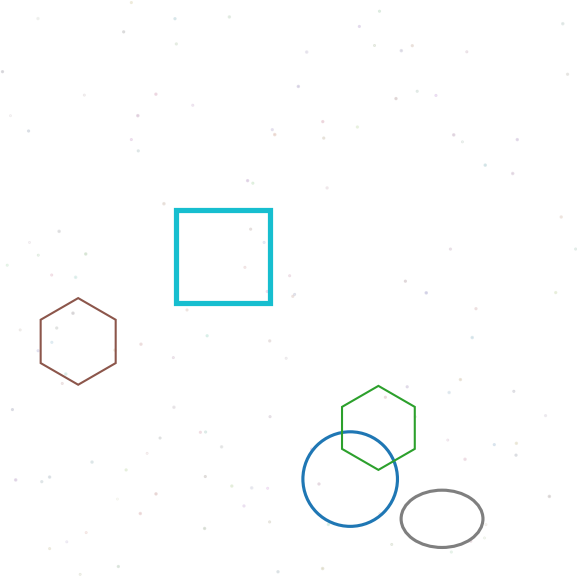[{"shape": "circle", "thickness": 1.5, "radius": 0.41, "center": [0.606, 0.17]}, {"shape": "hexagon", "thickness": 1, "radius": 0.36, "center": [0.655, 0.258]}, {"shape": "hexagon", "thickness": 1, "radius": 0.38, "center": [0.135, 0.408]}, {"shape": "oval", "thickness": 1.5, "radius": 0.35, "center": [0.765, 0.101]}, {"shape": "square", "thickness": 2.5, "radius": 0.4, "center": [0.387, 0.555]}]